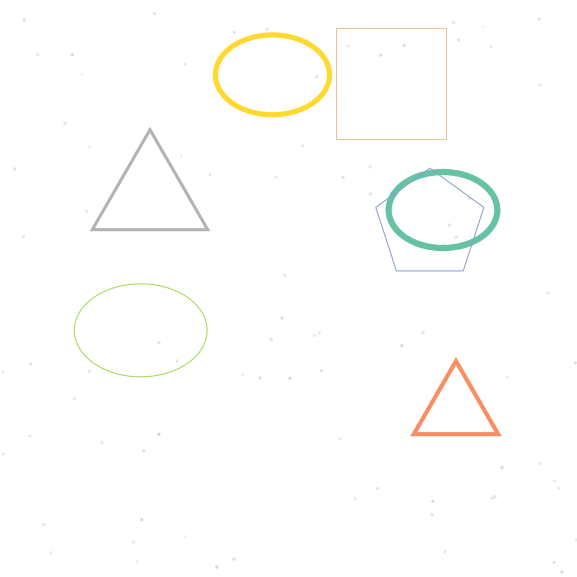[{"shape": "oval", "thickness": 3, "radius": 0.47, "center": [0.767, 0.635]}, {"shape": "triangle", "thickness": 2, "radius": 0.42, "center": [0.79, 0.29]}, {"shape": "pentagon", "thickness": 0.5, "radius": 0.49, "center": [0.744, 0.61]}, {"shape": "oval", "thickness": 0.5, "radius": 0.58, "center": [0.244, 0.427]}, {"shape": "oval", "thickness": 2.5, "radius": 0.49, "center": [0.472, 0.87]}, {"shape": "square", "thickness": 0.5, "radius": 0.48, "center": [0.677, 0.855]}, {"shape": "triangle", "thickness": 1.5, "radius": 0.58, "center": [0.26, 0.659]}]